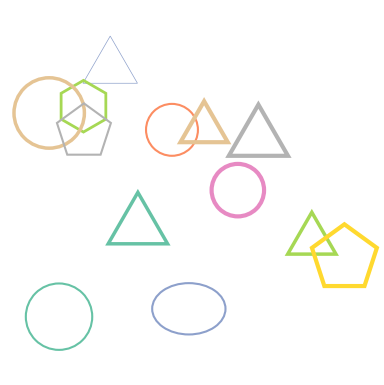[{"shape": "triangle", "thickness": 2.5, "radius": 0.45, "center": [0.358, 0.411]}, {"shape": "circle", "thickness": 1.5, "radius": 0.43, "center": [0.153, 0.177]}, {"shape": "circle", "thickness": 1.5, "radius": 0.34, "center": [0.447, 0.663]}, {"shape": "oval", "thickness": 1.5, "radius": 0.48, "center": [0.49, 0.198]}, {"shape": "triangle", "thickness": 0.5, "radius": 0.41, "center": [0.286, 0.825]}, {"shape": "circle", "thickness": 3, "radius": 0.34, "center": [0.618, 0.506]}, {"shape": "triangle", "thickness": 2.5, "radius": 0.36, "center": [0.81, 0.376]}, {"shape": "hexagon", "thickness": 2, "radius": 0.34, "center": [0.217, 0.724]}, {"shape": "pentagon", "thickness": 3, "radius": 0.44, "center": [0.895, 0.329]}, {"shape": "circle", "thickness": 2.5, "radius": 0.46, "center": [0.128, 0.707]}, {"shape": "triangle", "thickness": 3, "radius": 0.35, "center": [0.53, 0.666]}, {"shape": "triangle", "thickness": 3, "radius": 0.44, "center": [0.671, 0.64]}, {"shape": "pentagon", "thickness": 1.5, "radius": 0.37, "center": [0.218, 0.658]}]